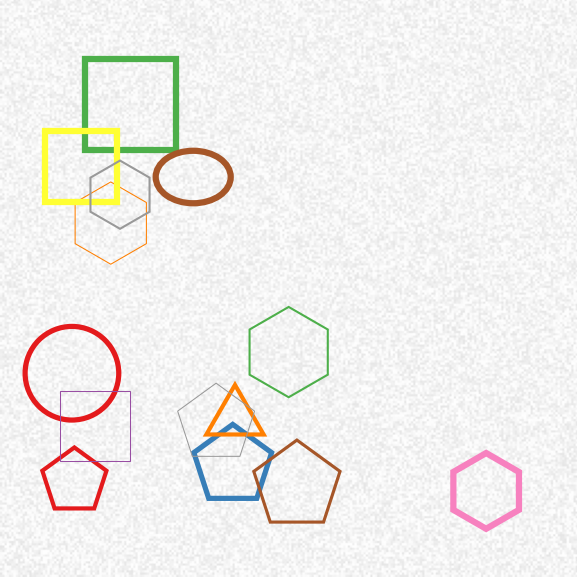[{"shape": "circle", "thickness": 2.5, "radius": 0.41, "center": [0.125, 0.353]}, {"shape": "pentagon", "thickness": 2, "radius": 0.29, "center": [0.129, 0.166]}, {"shape": "pentagon", "thickness": 2.5, "radius": 0.35, "center": [0.403, 0.193]}, {"shape": "hexagon", "thickness": 1, "radius": 0.39, "center": [0.5, 0.389]}, {"shape": "square", "thickness": 3, "radius": 0.39, "center": [0.227, 0.819]}, {"shape": "square", "thickness": 0.5, "radius": 0.3, "center": [0.164, 0.261]}, {"shape": "hexagon", "thickness": 0.5, "radius": 0.36, "center": [0.192, 0.613]}, {"shape": "triangle", "thickness": 2, "radius": 0.29, "center": [0.407, 0.275]}, {"shape": "square", "thickness": 3, "radius": 0.31, "center": [0.14, 0.71]}, {"shape": "oval", "thickness": 3, "radius": 0.32, "center": [0.335, 0.693]}, {"shape": "pentagon", "thickness": 1.5, "radius": 0.39, "center": [0.514, 0.159]}, {"shape": "hexagon", "thickness": 3, "radius": 0.33, "center": [0.842, 0.149]}, {"shape": "hexagon", "thickness": 1, "radius": 0.3, "center": [0.208, 0.662]}, {"shape": "pentagon", "thickness": 0.5, "radius": 0.35, "center": [0.374, 0.266]}]